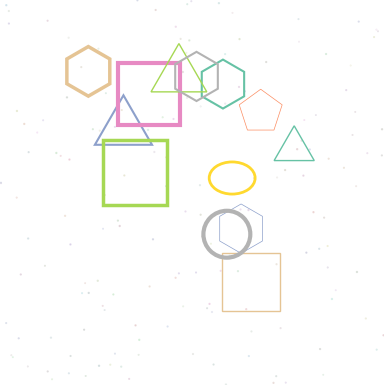[{"shape": "triangle", "thickness": 1, "radius": 0.3, "center": [0.764, 0.613]}, {"shape": "hexagon", "thickness": 1.5, "radius": 0.32, "center": [0.579, 0.782]}, {"shape": "pentagon", "thickness": 0.5, "radius": 0.29, "center": [0.677, 0.71]}, {"shape": "hexagon", "thickness": 0.5, "radius": 0.32, "center": [0.626, 0.406]}, {"shape": "triangle", "thickness": 1.5, "radius": 0.43, "center": [0.321, 0.667]}, {"shape": "square", "thickness": 3, "radius": 0.41, "center": [0.387, 0.755]}, {"shape": "square", "thickness": 2.5, "radius": 0.42, "center": [0.351, 0.552]}, {"shape": "triangle", "thickness": 1, "radius": 0.42, "center": [0.465, 0.803]}, {"shape": "oval", "thickness": 2, "radius": 0.3, "center": [0.603, 0.538]}, {"shape": "square", "thickness": 1, "radius": 0.37, "center": [0.651, 0.267]}, {"shape": "hexagon", "thickness": 2.5, "radius": 0.32, "center": [0.229, 0.815]}, {"shape": "hexagon", "thickness": 1.5, "radius": 0.32, "center": [0.51, 0.801]}, {"shape": "circle", "thickness": 3, "radius": 0.3, "center": [0.589, 0.392]}]